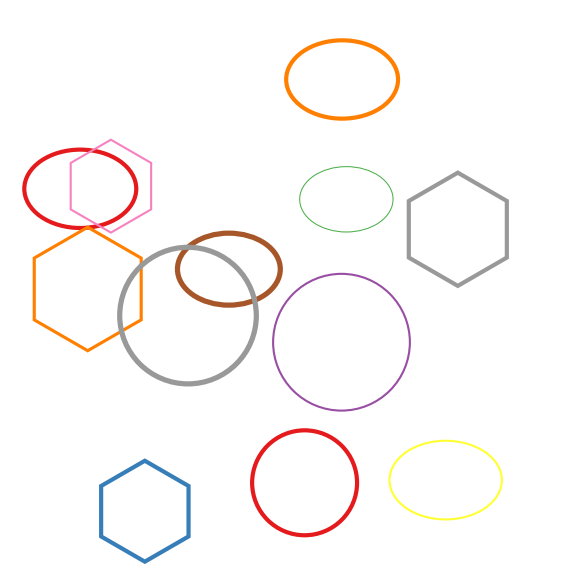[{"shape": "oval", "thickness": 2, "radius": 0.48, "center": [0.139, 0.672]}, {"shape": "circle", "thickness": 2, "radius": 0.45, "center": [0.527, 0.163]}, {"shape": "hexagon", "thickness": 2, "radius": 0.44, "center": [0.251, 0.114]}, {"shape": "oval", "thickness": 0.5, "radius": 0.4, "center": [0.6, 0.654]}, {"shape": "circle", "thickness": 1, "radius": 0.59, "center": [0.591, 0.407]}, {"shape": "oval", "thickness": 2, "radius": 0.48, "center": [0.592, 0.862]}, {"shape": "hexagon", "thickness": 1.5, "radius": 0.53, "center": [0.152, 0.499]}, {"shape": "oval", "thickness": 1, "radius": 0.49, "center": [0.772, 0.168]}, {"shape": "oval", "thickness": 2.5, "radius": 0.45, "center": [0.396, 0.533]}, {"shape": "hexagon", "thickness": 1, "radius": 0.4, "center": [0.192, 0.677]}, {"shape": "hexagon", "thickness": 2, "radius": 0.49, "center": [0.793, 0.602]}, {"shape": "circle", "thickness": 2.5, "radius": 0.59, "center": [0.326, 0.453]}]